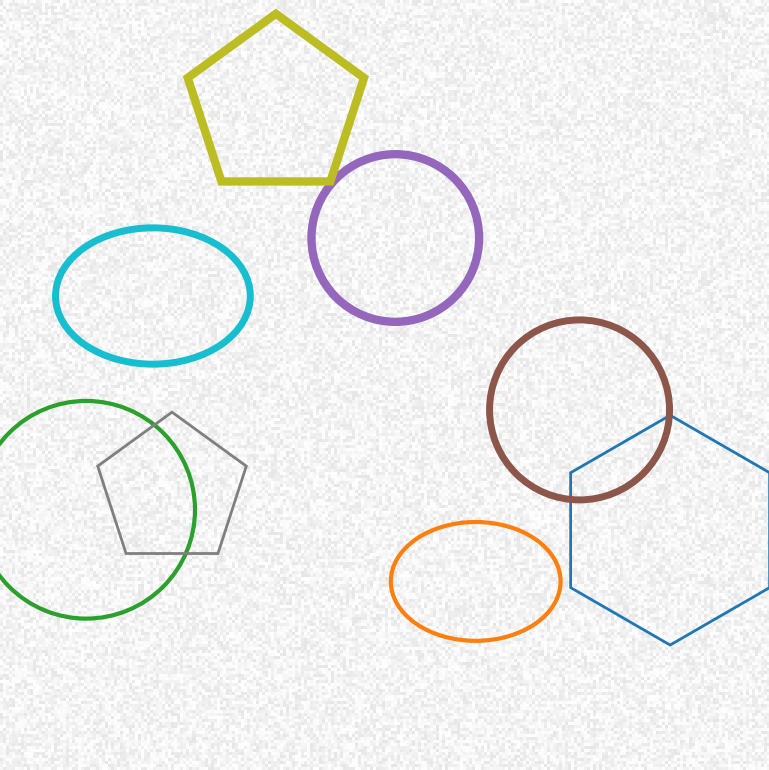[{"shape": "hexagon", "thickness": 1, "radius": 0.75, "center": [0.87, 0.311]}, {"shape": "oval", "thickness": 1.5, "radius": 0.55, "center": [0.618, 0.245]}, {"shape": "circle", "thickness": 1.5, "radius": 0.71, "center": [0.112, 0.338]}, {"shape": "circle", "thickness": 3, "radius": 0.54, "center": [0.513, 0.691]}, {"shape": "circle", "thickness": 2.5, "radius": 0.58, "center": [0.753, 0.468]}, {"shape": "pentagon", "thickness": 1, "radius": 0.51, "center": [0.223, 0.363]}, {"shape": "pentagon", "thickness": 3, "radius": 0.6, "center": [0.358, 0.862]}, {"shape": "oval", "thickness": 2.5, "radius": 0.63, "center": [0.199, 0.616]}]